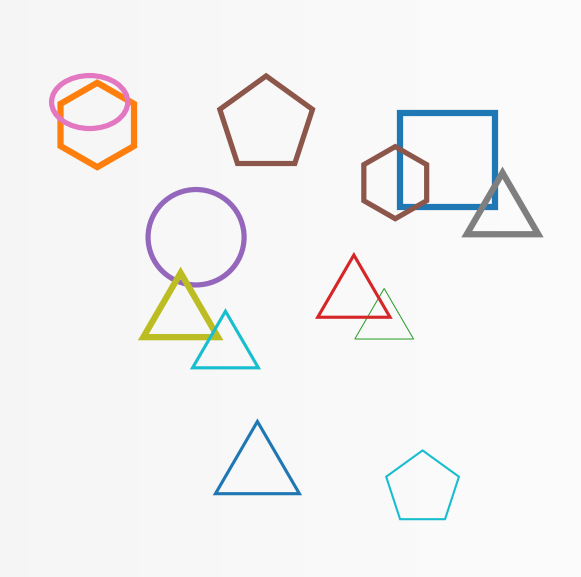[{"shape": "triangle", "thickness": 1.5, "radius": 0.42, "center": [0.443, 0.186]}, {"shape": "square", "thickness": 3, "radius": 0.4, "center": [0.77, 0.722]}, {"shape": "hexagon", "thickness": 3, "radius": 0.37, "center": [0.167, 0.783]}, {"shape": "triangle", "thickness": 0.5, "radius": 0.29, "center": [0.661, 0.441]}, {"shape": "triangle", "thickness": 1.5, "radius": 0.36, "center": [0.609, 0.486]}, {"shape": "circle", "thickness": 2.5, "radius": 0.41, "center": [0.337, 0.588]}, {"shape": "pentagon", "thickness": 2.5, "radius": 0.42, "center": [0.458, 0.784]}, {"shape": "hexagon", "thickness": 2.5, "radius": 0.31, "center": [0.68, 0.683]}, {"shape": "oval", "thickness": 2.5, "radius": 0.33, "center": [0.154, 0.822]}, {"shape": "triangle", "thickness": 3, "radius": 0.35, "center": [0.865, 0.629]}, {"shape": "triangle", "thickness": 3, "radius": 0.37, "center": [0.311, 0.452]}, {"shape": "pentagon", "thickness": 1, "radius": 0.33, "center": [0.727, 0.153]}, {"shape": "triangle", "thickness": 1.5, "radius": 0.33, "center": [0.388, 0.395]}]